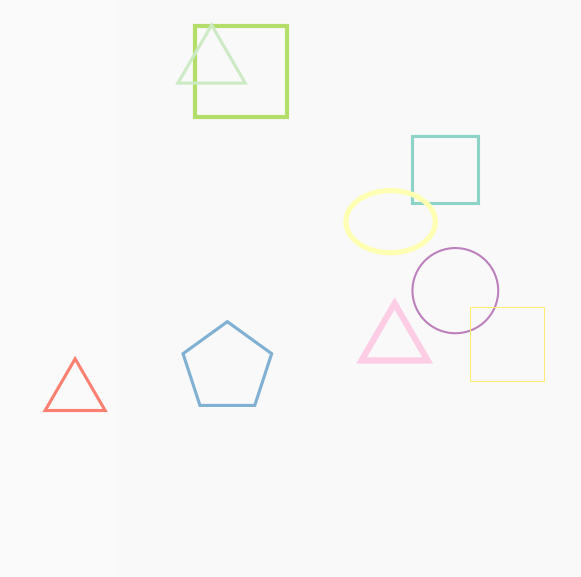[{"shape": "square", "thickness": 1.5, "radius": 0.29, "center": [0.766, 0.705]}, {"shape": "oval", "thickness": 2.5, "radius": 0.38, "center": [0.672, 0.615]}, {"shape": "triangle", "thickness": 1.5, "radius": 0.3, "center": [0.129, 0.318]}, {"shape": "pentagon", "thickness": 1.5, "radius": 0.4, "center": [0.391, 0.362]}, {"shape": "square", "thickness": 2, "radius": 0.4, "center": [0.415, 0.875]}, {"shape": "triangle", "thickness": 3, "radius": 0.33, "center": [0.679, 0.408]}, {"shape": "circle", "thickness": 1, "radius": 0.37, "center": [0.783, 0.496]}, {"shape": "triangle", "thickness": 1.5, "radius": 0.33, "center": [0.364, 0.889]}, {"shape": "square", "thickness": 0.5, "radius": 0.32, "center": [0.872, 0.403]}]